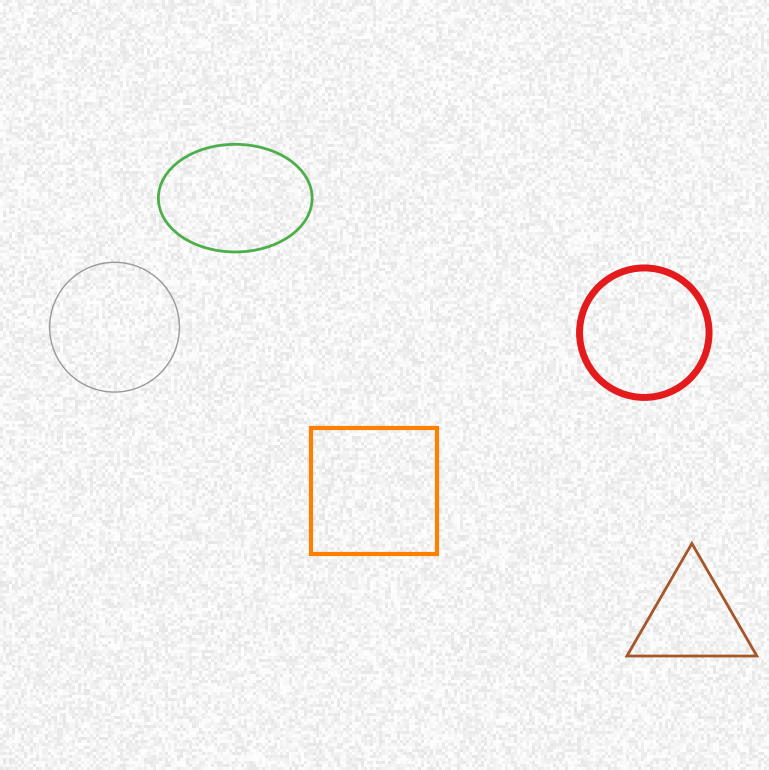[{"shape": "circle", "thickness": 2.5, "radius": 0.42, "center": [0.837, 0.568]}, {"shape": "oval", "thickness": 1, "radius": 0.5, "center": [0.306, 0.743]}, {"shape": "square", "thickness": 1.5, "radius": 0.41, "center": [0.486, 0.362]}, {"shape": "triangle", "thickness": 1, "radius": 0.49, "center": [0.899, 0.197]}, {"shape": "circle", "thickness": 0.5, "radius": 0.42, "center": [0.149, 0.575]}]